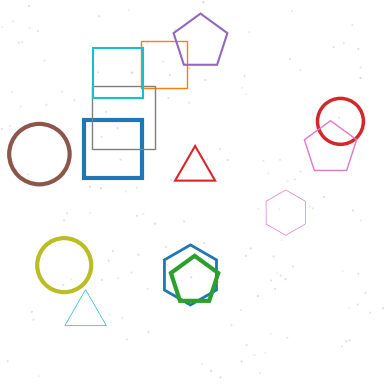[{"shape": "hexagon", "thickness": 2, "radius": 0.39, "center": [0.495, 0.286]}, {"shape": "square", "thickness": 3, "radius": 0.38, "center": [0.294, 0.613]}, {"shape": "square", "thickness": 1, "radius": 0.3, "center": [0.426, 0.833]}, {"shape": "pentagon", "thickness": 3, "radius": 0.32, "center": [0.505, 0.271]}, {"shape": "triangle", "thickness": 1.5, "radius": 0.3, "center": [0.507, 0.561]}, {"shape": "circle", "thickness": 2.5, "radius": 0.3, "center": [0.884, 0.685]}, {"shape": "pentagon", "thickness": 1.5, "radius": 0.37, "center": [0.521, 0.891]}, {"shape": "circle", "thickness": 3, "radius": 0.39, "center": [0.102, 0.6]}, {"shape": "pentagon", "thickness": 1, "radius": 0.36, "center": [0.858, 0.615]}, {"shape": "hexagon", "thickness": 0.5, "radius": 0.29, "center": [0.742, 0.448]}, {"shape": "square", "thickness": 1, "radius": 0.41, "center": [0.321, 0.695]}, {"shape": "circle", "thickness": 3, "radius": 0.35, "center": [0.167, 0.311]}, {"shape": "triangle", "thickness": 0.5, "radius": 0.31, "center": [0.222, 0.185]}, {"shape": "square", "thickness": 1.5, "radius": 0.33, "center": [0.307, 0.81]}]